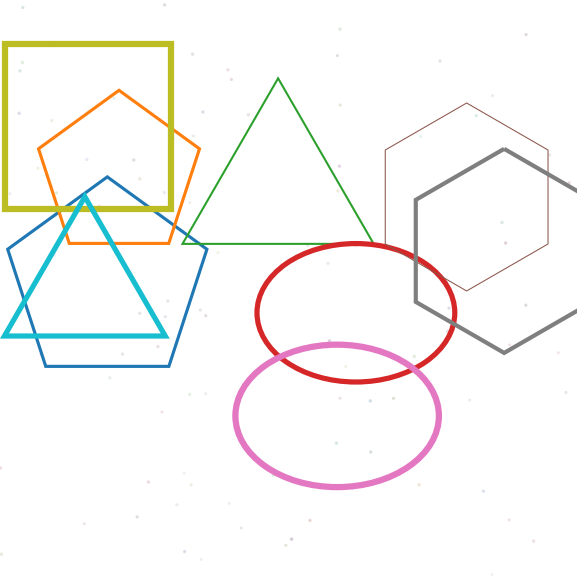[{"shape": "pentagon", "thickness": 1.5, "radius": 0.91, "center": [0.186, 0.511]}, {"shape": "pentagon", "thickness": 1.5, "radius": 0.73, "center": [0.206, 0.696]}, {"shape": "triangle", "thickness": 1, "radius": 0.96, "center": [0.482, 0.672]}, {"shape": "oval", "thickness": 2.5, "radius": 0.86, "center": [0.616, 0.458]}, {"shape": "hexagon", "thickness": 0.5, "radius": 0.81, "center": [0.808, 0.658]}, {"shape": "oval", "thickness": 3, "radius": 0.88, "center": [0.584, 0.279]}, {"shape": "hexagon", "thickness": 2, "radius": 0.88, "center": [0.873, 0.565]}, {"shape": "square", "thickness": 3, "radius": 0.72, "center": [0.152, 0.78]}, {"shape": "triangle", "thickness": 2.5, "radius": 0.8, "center": [0.147, 0.498]}]